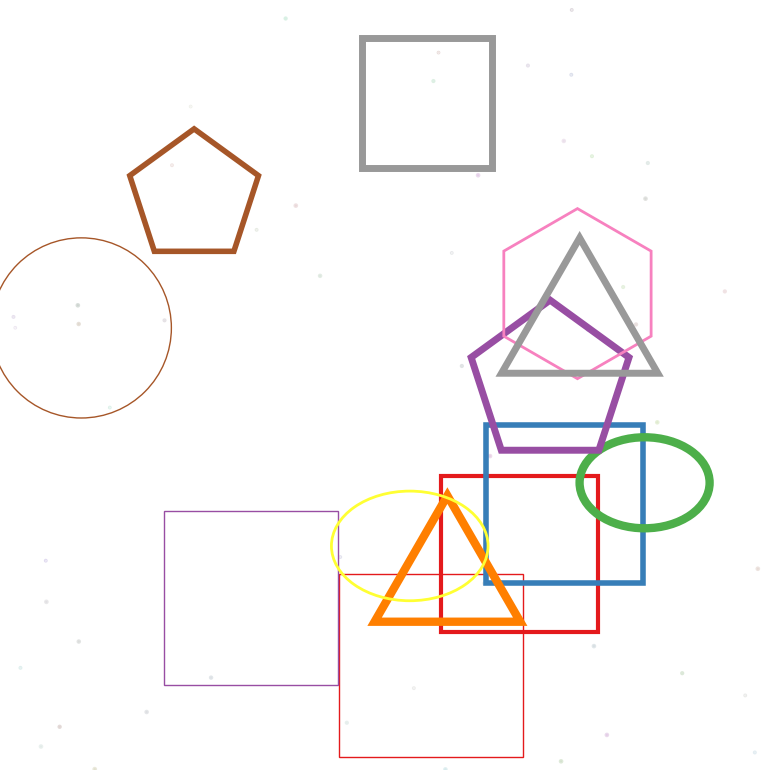[{"shape": "square", "thickness": 1.5, "radius": 0.51, "center": [0.675, 0.281]}, {"shape": "square", "thickness": 0.5, "radius": 0.6, "center": [0.56, 0.136]}, {"shape": "square", "thickness": 2, "radius": 0.51, "center": [0.733, 0.346]}, {"shape": "oval", "thickness": 3, "radius": 0.42, "center": [0.837, 0.373]}, {"shape": "square", "thickness": 0.5, "radius": 0.56, "center": [0.326, 0.223]}, {"shape": "pentagon", "thickness": 2.5, "radius": 0.54, "center": [0.714, 0.502]}, {"shape": "triangle", "thickness": 3, "radius": 0.55, "center": [0.581, 0.247]}, {"shape": "oval", "thickness": 1, "radius": 0.51, "center": [0.532, 0.291]}, {"shape": "pentagon", "thickness": 2, "radius": 0.44, "center": [0.252, 0.745]}, {"shape": "circle", "thickness": 0.5, "radius": 0.58, "center": [0.106, 0.574]}, {"shape": "hexagon", "thickness": 1, "radius": 0.55, "center": [0.75, 0.619]}, {"shape": "square", "thickness": 2.5, "radius": 0.42, "center": [0.554, 0.867]}, {"shape": "triangle", "thickness": 2.5, "radius": 0.59, "center": [0.753, 0.574]}]